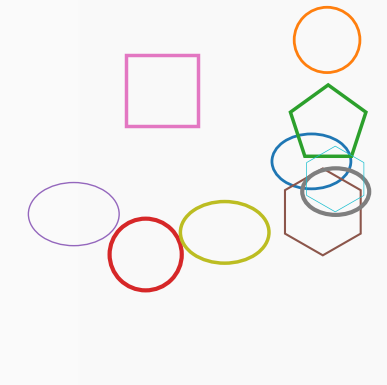[{"shape": "oval", "thickness": 2, "radius": 0.51, "center": [0.804, 0.581]}, {"shape": "circle", "thickness": 2, "radius": 0.42, "center": [0.844, 0.896]}, {"shape": "pentagon", "thickness": 2.5, "radius": 0.51, "center": [0.847, 0.677]}, {"shape": "circle", "thickness": 3, "radius": 0.47, "center": [0.376, 0.339]}, {"shape": "oval", "thickness": 1, "radius": 0.59, "center": [0.19, 0.444]}, {"shape": "hexagon", "thickness": 1.5, "radius": 0.56, "center": [0.833, 0.45]}, {"shape": "square", "thickness": 2.5, "radius": 0.46, "center": [0.418, 0.766]}, {"shape": "oval", "thickness": 3, "radius": 0.43, "center": [0.866, 0.502]}, {"shape": "oval", "thickness": 2.5, "radius": 0.57, "center": [0.58, 0.396]}, {"shape": "hexagon", "thickness": 0.5, "radius": 0.43, "center": [0.865, 0.535]}]